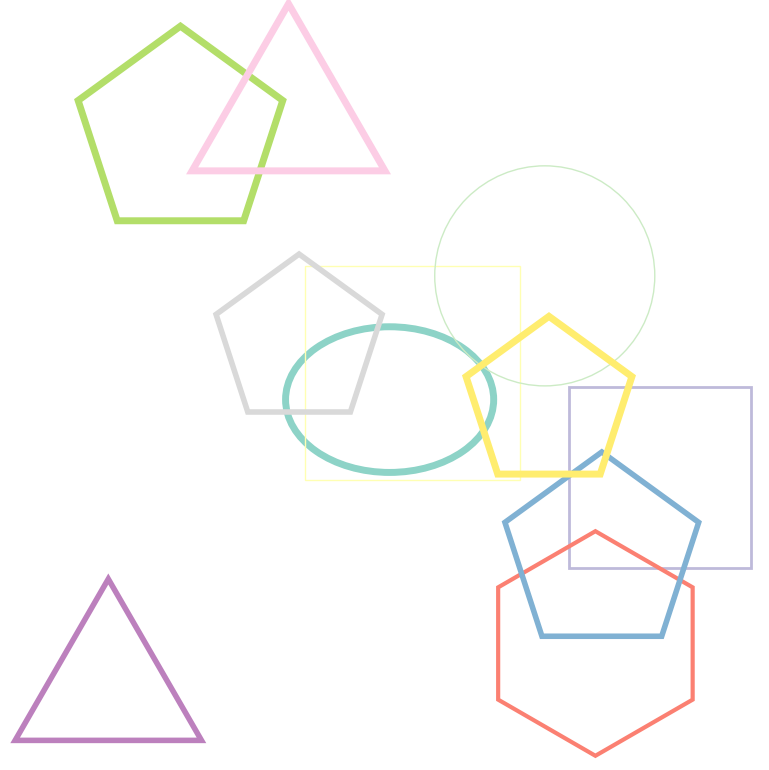[{"shape": "oval", "thickness": 2.5, "radius": 0.68, "center": [0.506, 0.481]}, {"shape": "square", "thickness": 0.5, "radius": 0.7, "center": [0.536, 0.516]}, {"shape": "square", "thickness": 1, "radius": 0.59, "center": [0.857, 0.38]}, {"shape": "hexagon", "thickness": 1.5, "radius": 0.73, "center": [0.773, 0.164]}, {"shape": "pentagon", "thickness": 2, "radius": 0.66, "center": [0.782, 0.281]}, {"shape": "pentagon", "thickness": 2.5, "radius": 0.7, "center": [0.234, 0.826]}, {"shape": "triangle", "thickness": 2.5, "radius": 0.72, "center": [0.375, 0.85]}, {"shape": "pentagon", "thickness": 2, "radius": 0.57, "center": [0.388, 0.557]}, {"shape": "triangle", "thickness": 2, "radius": 0.7, "center": [0.141, 0.108]}, {"shape": "circle", "thickness": 0.5, "radius": 0.71, "center": [0.707, 0.642]}, {"shape": "pentagon", "thickness": 2.5, "radius": 0.57, "center": [0.713, 0.476]}]